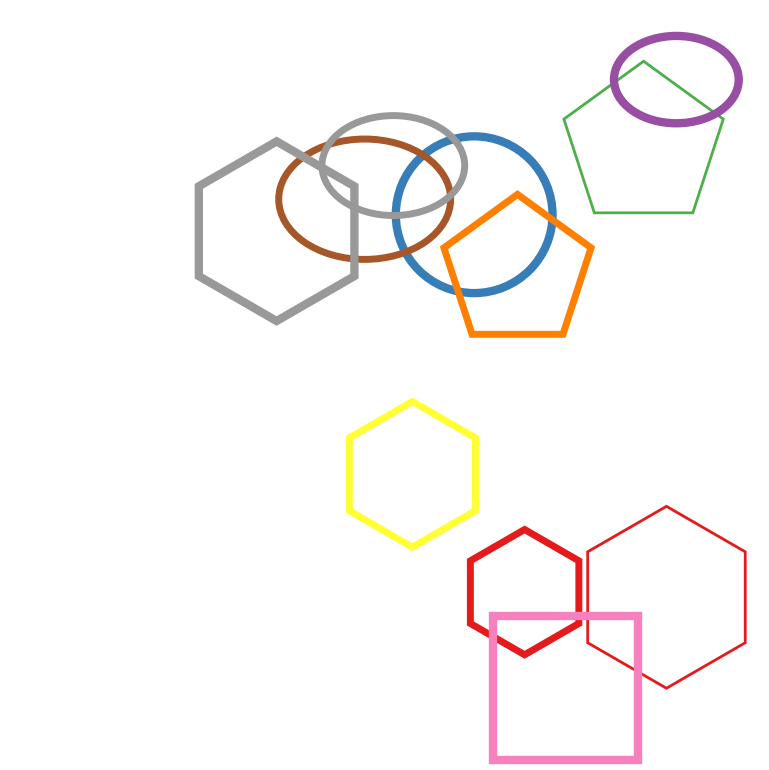[{"shape": "hexagon", "thickness": 2.5, "radius": 0.41, "center": [0.681, 0.231]}, {"shape": "hexagon", "thickness": 1, "radius": 0.59, "center": [0.866, 0.224]}, {"shape": "circle", "thickness": 3, "radius": 0.51, "center": [0.616, 0.721]}, {"shape": "pentagon", "thickness": 1, "radius": 0.54, "center": [0.836, 0.812]}, {"shape": "oval", "thickness": 3, "radius": 0.41, "center": [0.878, 0.897]}, {"shape": "pentagon", "thickness": 2.5, "radius": 0.5, "center": [0.672, 0.647]}, {"shape": "hexagon", "thickness": 2.5, "radius": 0.47, "center": [0.536, 0.384]}, {"shape": "oval", "thickness": 2.5, "radius": 0.56, "center": [0.474, 0.741]}, {"shape": "square", "thickness": 3, "radius": 0.47, "center": [0.734, 0.107]}, {"shape": "hexagon", "thickness": 3, "radius": 0.58, "center": [0.359, 0.7]}, {"shape": "oval", "thickness": 2.5, "radius": 0.46, "center": [0.511, 0.785]}]